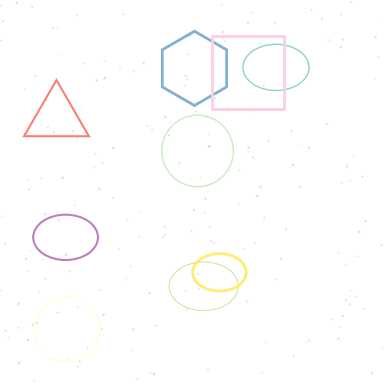[{"shape": "oval", "thickness": 1, "radius": 0.43, "center": [0.717, 0.825]}, {"shape": "circle", "thickness": 0.5, "radius": 0.42, "center": [0.174, 0.144]}, {"shape": "triangle", "thickness": 1.5, "radius": 0.49, "center": [0.147, 0.695]}, {"shape": "hexagon", "thickness": 2, "radius": 0.48, "center": [0.505, 0.822]}, {"shape": "oval", "thickness": 0.5, "radius": 0.45, "center": [0.529, 0.256]}, {"shape": "square", "thickness": 2, "radius": 0.47, "center": [0.644, 0.812]}, {"shape": "oval", "thickness": 1.5, "radius": 0.42, "center": [0.17, 0.384]}, {"shape": "circle", "thickness": 1, "radius": 0.46, "center": [0.513, 0.608]}, {"shape": "oval", "thickness": 2, "radius": 0.35, "center": [0.57, 0.293]}]